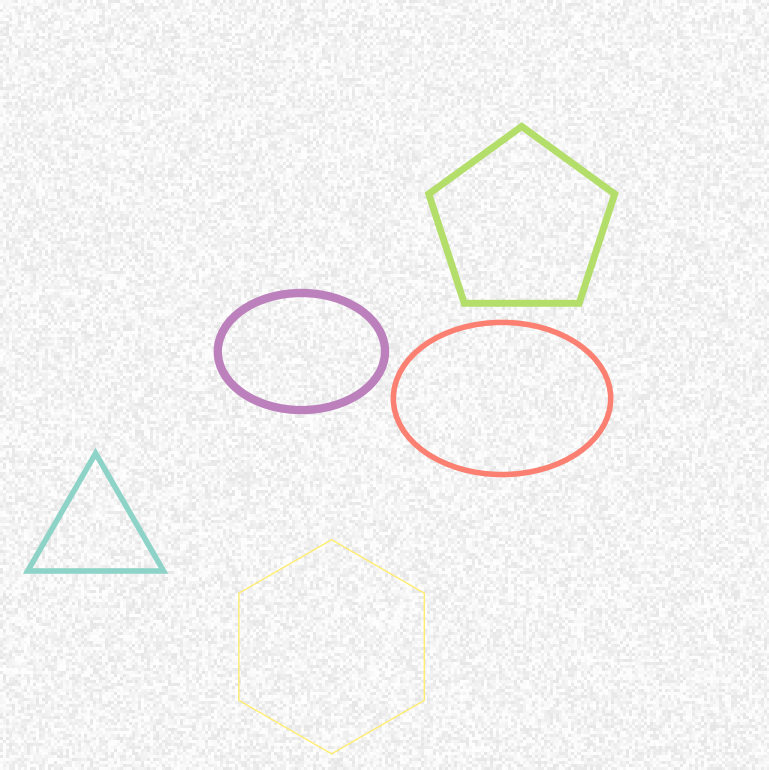[{"shape": "triangle", "thickness": 2, "radius": 0.51, "center": [0.124, 0.309]}, {"shape": "oval", "thickness": 2, "radius": 0.71, "center": [0.652, 0.482]}, {"shape": "pentagon", "thickness": 2.5, "radius": 0.63, "center": [0.678, 0.709]}, {"shape": "oval", "thickness": 3, "radius": 0.54, "center": [0.391, 0.543]}, {"shape": "hexagon", "thickness": 0.5, "radius": 0.7, "center": [0.431, 0.16]}]